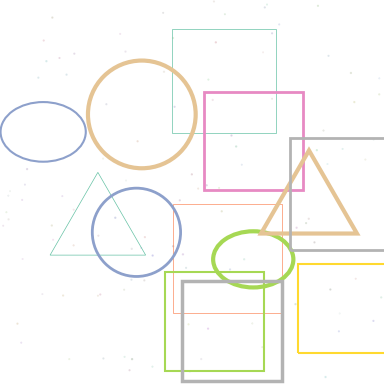[{"shape": "square", "thickness": 0.5, "radius": 0.67, "center": [0.581, 0.789]}, {"shape": "triangle", "thickness": 0.5, "radius": 0.72, "center": [0.254, 0.409]}, {"shape": "square", "thickness": 0.5, "radius": 0.71, "center": [0.591, 0.328]}, {"shape": "oval", "thickness": 1.5, "radius": 0.55, "center": [0.112, 0.657]}, {"shape": "circle", "thickness": 2, "radius": 0.57, "center": [0.354, 0.397]}, {"shape": "square", "thickness": 2, "radius": 0.64, "center": [0.658, 0.634]}, {"shape": "square", "thickness": 1.5, "radius": 0.64, "center": [0.556, 0.166]}, {"shape": "oval", "thickness": 3, "radius": 0.52, "center": [0.658, 0.326]}, {"shape": "square", "thickness": 1.5, "radius": 0.57, "center": [0.888, 0.199]}, {"shape": "triangle", "thickness": 3, "radius": 0.72, "center": [0.803, 0.465]}, {"shape": "circle", "thickness": 3, "radius": 0.7, "center": [0.368, 0.703]}, {"shape": "square", "thickness": 2.5, "radius": 0.65, "center": [0.603, 0.14]}, {"shape": "square", "thickness": 2, "radius": 0.72, "center": [0.897, 0.495]}]